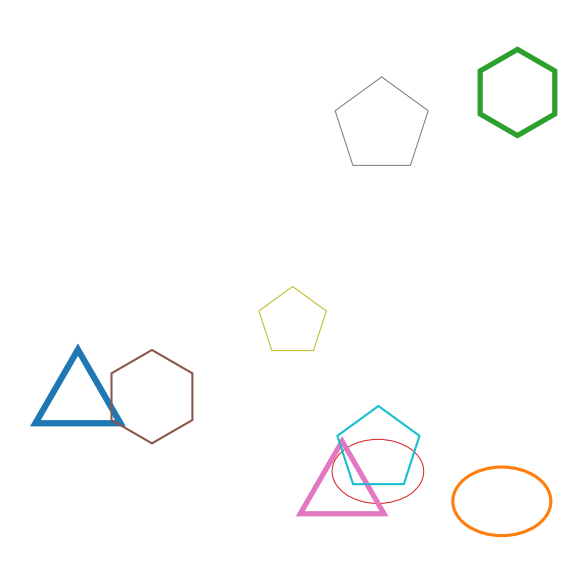[{"shape": "triangle", "thickness": 3, "radius": 0.43, "center": [0.135, 0.309]}, {"shape": "oval", "thickness": 1.5, "radius": 0.42, "center": [0.869, 0.131]}, {"shape": "hexagon", "thickness": 2.5, "radius": 0.37, "center": [0.896, 0.839]}, {"shape": "oval", "thickness": 0.5, "radius": 0.4, "center": [0.654, 0.183]}, {"shape": "hexagon", "thickness": 1, "radius": 0.4, "center": [0.263, 0.312]}, {"shape": "triangle", "thickness": 2.5, "radius": 0.42, "center": [0.592, 0.151]}, {"shape": "pentagon", "thickness": 0.5, "radius": 0.42, "center": [0.661, 0.781]}, {"shape": "pentagon", "thickness": 0.5, "radius": 0.31, "center": [0.507, 0.442]}, {"shape": "pentagon", "thickness": 1, "radius": 0.37, "center": [0.655, 0.221]}]